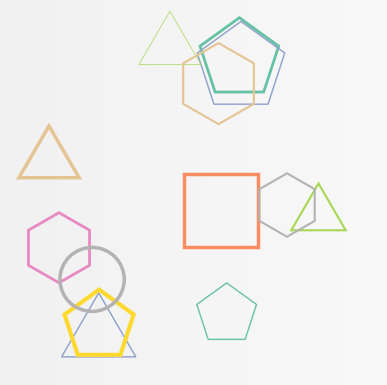[{"shape": "pentagon", "thickness": 1, "radius": 0.41, "center": [0.585, 0.184]}, {"shape": "pentagon", "thickness": 2, "radius": 0.53, "center": [0.618, 0.847]}, {"shape": "square", "thickness": 2.5, "radius": 0.47, "center": [0.57, 0.453]}, {"shape": "triangle", "thickness": 1, "radius": 0.55, "center": [0.255, 0.128]}, {"shape": "pentagon", "thickness": 1, "radius": 0.59, "center": [0.622, 0.826]}, {"shape": "hexagon", "thickness": 2, "radius": 0.46, "center": [0.152, 0.357]}, {"shape": "triangle", "thickness": 1.5, "radius": 0.41, "center": [0.822, 0.442]}, {"shape": "triangle", "thickness": 0.5, "radius": 0.46, "center": [0.438, 0.879]}, {"shape": "pentagon", "thickness": 3, "radius": 0.47, "center": [0.256, 0.154]}, {"shape": "hexagon", "thickness": 1.5, "radius": 0.53, "center": [0.564, 0.783]}, {"shape": "triangle", "thickness": 2.5, "radius": 0.45, "center": [0.126, 0.583]}, {"shape": "circle", "thickness": 2.5, "radius": 0.42, "center": [0.238, 0.274]}, {"shape": "hexagon", "thickness": 1.5, "radius": 0.41, "center": [0.741, 0.467]}]